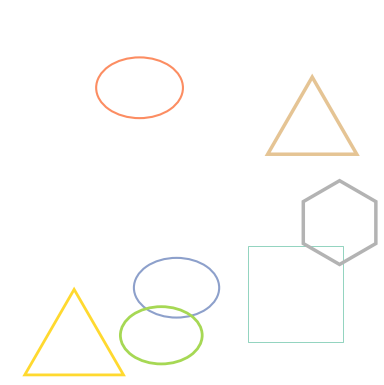[{"shape": "square", "thickness": 0.5, "radius": 0.62, "center": [0.767, 0.237]}, {"shape": "oval", "thickness": 1.5, "radius": 0.56, "center": [0.362, 0.772]}, {"shape": "oval", "thickness": 1.5, "radius": 0.55, "center": [0.459, 0.253]}, {"shape": "oval", "thickness": 2, "radius": 0.53, "center": [0.419, 0.129]}, {"shape": "triangle", "thickness": 2, "radius": 0.74, "center": [0.193, 0.1]}, {"shape": "triangle", "thickness": 2.5, "radius": 0.67, "center": [0.811, 0.666]}, {"shape": "hexagon", "thickness": 2.5, "radius": 0.54, "center": [0.882, 0.422]}]